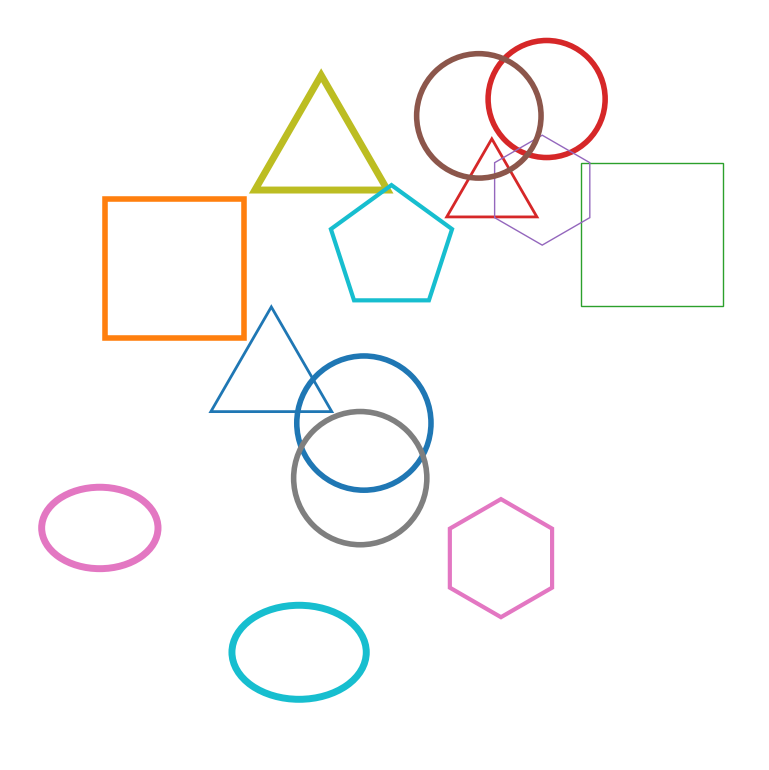[{"shape": "circle", "thickness": 2, "radius": 0.44, "center": [0.473, 0.451]}, {"shape": "triangle", "thickness": 1, "radius": 0.45, "center": [0.352, 0.511]}, {"shape": "square", "thickness": 2, "radius": 0.45, "center": [0.227, 0.651]}, {"shape": "square", "thickness": 0.5, "radius": 0.46, "center": [0.847, 0.695]}, {"shape": "circle", "thickness": 2, "radius": 0.38, "center": [0.71, 0.871]}, {"shape": "triangle", "thickness": 1, "radius": 0.34, "center": [0.639, 0.752]}, {"shape": "hexagon", "thickness": 0.5, "radius": 0.36, "center": [0.704, 0.753]}, {"shape": "circle", "thickness": 2, "radius": 0.4, "center": [0.622, 0.85]}, {"shape": "oval", "thickness": 2.5, "radius": 0.38, "center": [0.13, 0.314]}, {"shape": "hexagon", "thickness": 1.5, "radius": 0.38, "center": [0.651, 0.275]}, {"shape": "circle", "thickness": 2, "radius": 0.43, "center": [0.468, 0.379]}, {"shape": "triangle", "thickness": 2.5, "radius": 0.5, "center": [0.417, 0.803]}, {"shape": "oval", "thickness": 2.5, "radius": 0.44, "center": [0.388, 0.153]}, {"shape": "pentagon", "thickness": 1.5, "radius": 0.41, "center": [0.508, 0.677]}]